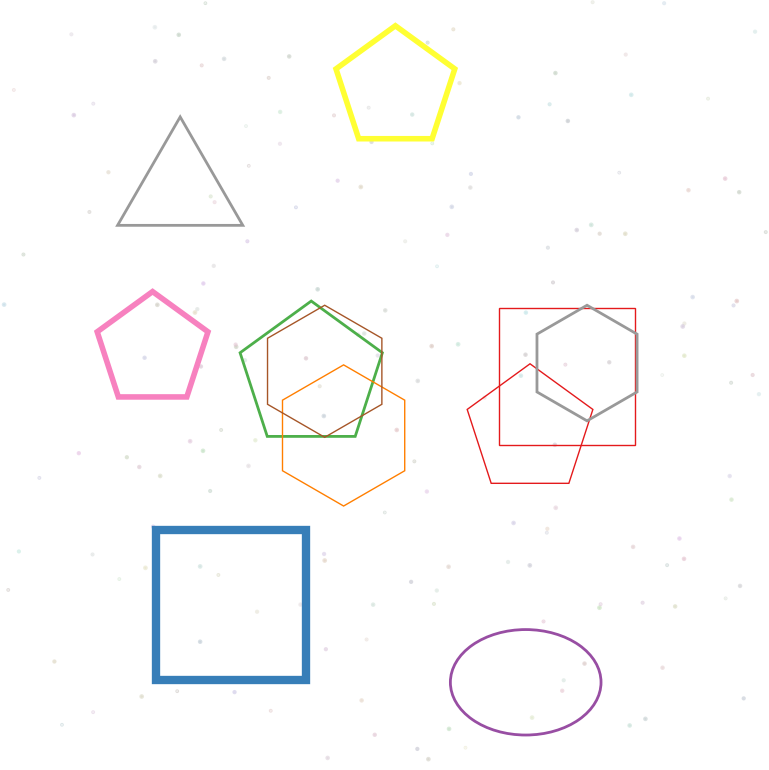[{"shape": "pentagon", "thickness": 0.5, "radius": 0.43, "center": [0.688, 0.442]}, {"shape": "square", "thickness": 0.5, "radius": 0.44, "center": [0.736, 0.511]}, {"shape": "square", "thickness": 3, "radius": 0.49, "center": [0.3, 0.214]}, {"shape": "pentagon", "thickness": 1, "radius": 0.49, "center": [0.404, 0.512]}, {"shape": "oval", "thickness": 1, "radius": 0.49, "center": [0.683, 0.114]}, {"shape": "hexagon", "thickness": 0.5, "radius": 0.46, "center": [0.446, 0.434]}, {"shape": "pentagon", "thickness": 2, "radius": 0.41, "center": [0.513, 0.885]}, {"shape": "hexagon", "thickness": 0.5, "radius": 0.43, "center": [0.422, 0.518]}, {"shape": "pentagon", "thickness": 2, "radius": 0.38, "center": [0.198, 0.546]}, {"shape": "hexagon", "thickness": 1, "radius": 0.38, "center": [0.762, 0.529]}, {"shape": "triangle", "thickness": 1, "radius": 0.47, "center": [0.234, 0.754]}]